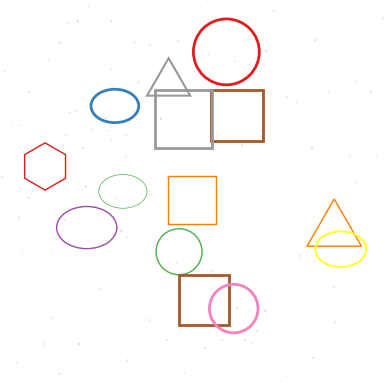[{"shape": "circle", "thickness": 2, "radius": 0.43, "center": [0.588, 0.865]}, {"shape": "hexagon", "thickness": 1, "radius": 0.31, "center": [0.117, 0.568]}, {"shape": "oval", "thickness": 2, "radius": 0.31, "center": [0.298, 0.725]}, {"shape": "oval", "thickness": 0.5, "radius": 0.31, "center": [0.319, 0.503]}, {"shape": "circle", "thickness": 1, "radius": 0.3, "center": [0.465, 0.346]}, {"shape": "oval", "thickness": 1, "radius": 0.39, "center": [0.225, 0.409]}, {"shape": "square", "thickness": 1, "radius": 0.31, "center": [0.499, 0.481]}, {"shape": "triangle", "thickness": 1, "radius": 0.41, "center": [0.868, 0.401]}, {"shape": "oval", "thickness": 1.5, "radius": 0.33, "center": [0.885, 0.353]}, {"shape": "square", "thickness": 2, "radius": 0.32, "center": [0.529, 0.221]}, {"shape": "square", "thickness": 2, "radius": 0.33, "center": [0.616, 0.699]}, {"shape": "circle", "thickness": 2, "radius": 0.32, "center": [0.607, 0.198]}, {"shape": "square", "thickness": 2, "radius": 0.37, "center": [0.477, 0.691]}, {"shape": "triangle", "thickness": 1.5, "radius": 0.32, "center": [0.438, 0.784]}]